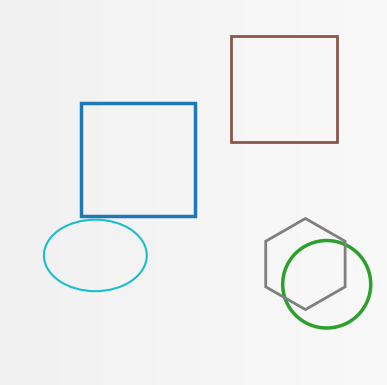[{"shape": "square", "thickness": 2.5, "radius": 0.73, "center": [0.356, 0.586]}, {"shape": "circle", "thickness": 2.5, "radius": 0.57, "center": [0.843, 0.262]}, {"shape": "square", "thickness": 2, "radius": 0.69, "center": [0.733, 0.768]}, {"shape": "hexagon", "thickness": 2, "radius": 0.59, "center": [0.788, 0.314]}, {"shape": "oval", "thickness": 1.5, "radius": 0.66, "center": [0.246, 0.337]}]